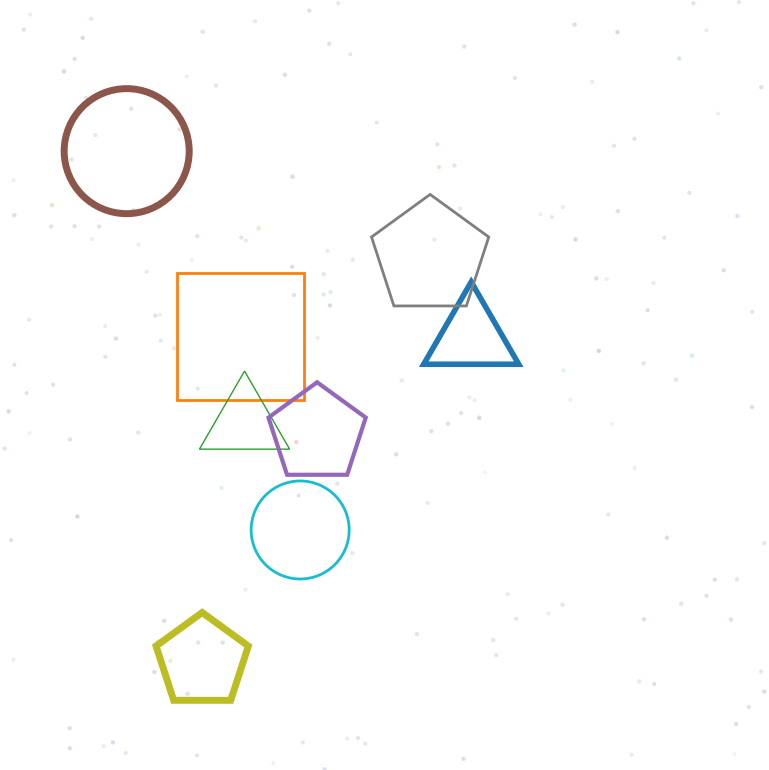[{"shape": "triangle", "thickness": 2, "radius": 0.36, "center": [0.612, 0.563]}, {"shape": "square", "thickness": 1, "radius": 0.41, "center": [0.313, 0.563]}, {"shape": "triangle", "thickness": 0.5, "radius": 0.34, "center": [0.318, 0.45]}, {"shape": "pentagon", "thickness": 1.5, "radius": 0.33, "center": [0.412, 0.437]}, {"shape": "circle", "thickness": 2.5, "radius": 0.41, "center": [0.165, 0.804]}, {"shape": "pentagon", "thickness": 1, "radius": 0.4, "center": [0.559, 0.667]}, {"shape": "pentagon", "thickness": 2.5, "radius": 0.32, "center": [0.263, 0.141]}, {"shape": "circle", "thickness": 1, "radius": 0.32, "center": [0.39, 0.312]}]